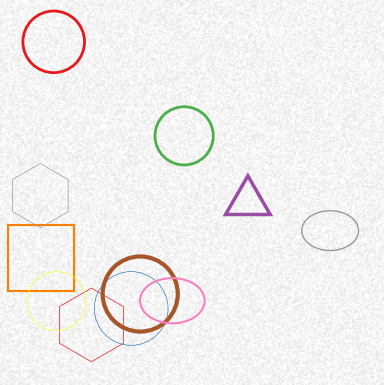[{"shape": "circle", "thickness": 2, "radius": 0.4, "center": [0.14, 0.891]}, {"shape": "hexagon", "thickness": 0.5, "radius": 0.48, "center": [0.238, 0.156]}, {"shape": "circle", "thickness": 0.5, "radius": 0.48, "center": [0.341, 0.199]}, {"shape": "circle", "thickness": 2, "radius": 0.38, "center": [0.478, 0.647]}, {"shape": "triangle", "thickness": 2.5, "radius": 0.33, "center": [0.644, 0.476]}, {"shape": "square", "thickness": 1.5, "radius": 0.43, "center": [0.107, 0.329]}, {"shape": "circle", "thickness": 0.5, "radius": 0.38, "center": [0.147, 0.218]}, {"shape": "circle", "thickness": 3, "radius": 0.49, "center": [0.364, 0.236]}, {"shape": "oval", "thickness": 1.5, "radius": 0.42, "center": [0.448, 0.219]}, {"shape": "oval", "thickness": 1, "radius": 0.37, "center": [0.858, 0.401]}, {"shape": "hexagon", "thickness": 0.5, "radius": 0.42, "center": [0.105, 0.492]}]